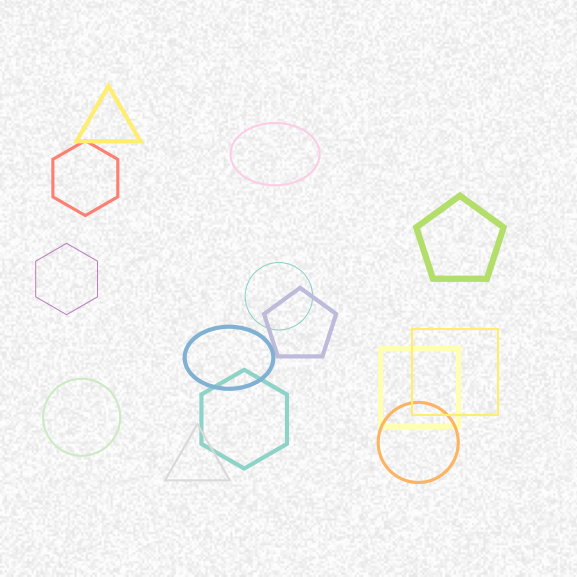[{"shape": "hexagon", "thickness": 2, "radius": 0.43, "center": [0.423, 0.273]}, {"shape": "circle", "thickness": 0.5, "radius": 0.29, "center": [0.483, 0.486]}, {"shape": "square", "thickness": 2.5, "radius": 0.34, "center": [0.726, 0.329]}, {"shape": "pentagon", "thickness": 2, "radius": 0.33, "center": [0.52, 0.435]}, {"shape": "hexagon", "thickness": 1.5, "radius": 0.32, "center": [0.148, 0.691]}, {"shape": "oval", "thickness": 2, "radius": 0.38, "center": [0.397, 0.38]}, {"shape": "circle", "thickness": 1.5, "radius": 0.35, "center": [0.724, 0.233]}, {"shape": "pentagon", "thickness": 3, "radius": 0.4, "center": [0.796, 0.581]}, {"shape": "oval", "thickness": 1, "radius": 0.39, "center": [0.476, 0.732]}, {"shape": "triangle", "thickness": 1, "radius": 0.32, "center": [0.342, 0.2]}, {"shape": "hexagon", "thickness": 0.5, "radius": 0.31, "center": [0.115, 0.516]}, {"shape": "circle", "thickness": 1, "radius": 0.33, "center": [0.141, 0.277]}, {"shape": "square", "thickness": 1, "radius": 0.37, "center": [0.788, 0.356]}, {"shape": "triangle", "thickness": 2, "radius": 0.32, "center": [0.188, 0.786]}]